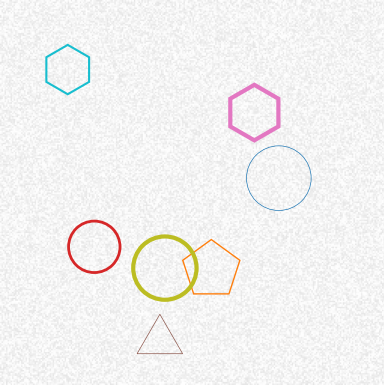[{"shape": "circle", "thickness": 0.5, "radius": 0.42, "center": [0.724, 0.537]}, {"shape": "pentagon", "thickness": 1, "radius": 0.39, "center": [0.549, 0.3]}, {"shape": "circle", "thickness": 2, "radius": 0.33, "center": [0.245, 0.359]}, {"shape": "triangle", "thickness": 0.5, "radius": 0.34, "center": [0.415, 0.115]}, {"shape": "hexagon", "thickness": 3, "radius": 0.36, "center": [0.661, 0.708]}, {"shape": "circle", "thickness": 3, "radius": 0.41, "center": [0.428, 0.304]}, {"shape": "hexagon", "thickness": 1.5, "radius": 0.32, "center": [0.176, 0.819]}]